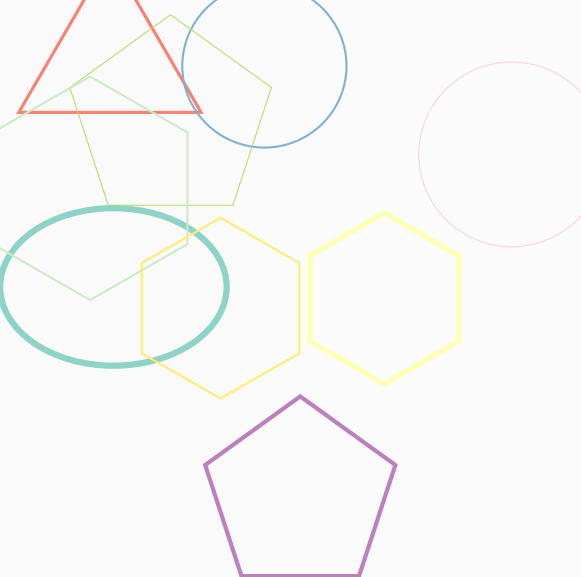[{"shape": "oval", "thickness": 3, "radius": 0.97, "center": [0.195, 0.502]}, {"shape": "hexagon", "thickness": 2.5, "radius": 0.74, "center": [0.661, 0.482]}, {"shape": "triangle", "thickness": 1.5, "radius": 0.91, "center": [0.189, 0.895]}, {"shape": "circle", "thickness": 1, "radius": 0.71, "center": [0.455, 0.885]}, {"shape": "pentagon", "thickness": 0.5, "radius": 0.91, "center": [0.293, 0.791]}, {"shape": "circle", "thickness": 0.5, "radius": 0.8, "center": [0.881, 0.732]}, {"shape": "pentagon", "thickness": 2, "radius": 0.86, "center": [0.517, 0.141]}, {"shape": "hexagon", "thickness": 1, "radius": 0.97, "center": [0.155, 0.673]}, {"shape": "hexagon", "thickness": 1, "radius": 0.78, "center": [0.379, 0.466]}]